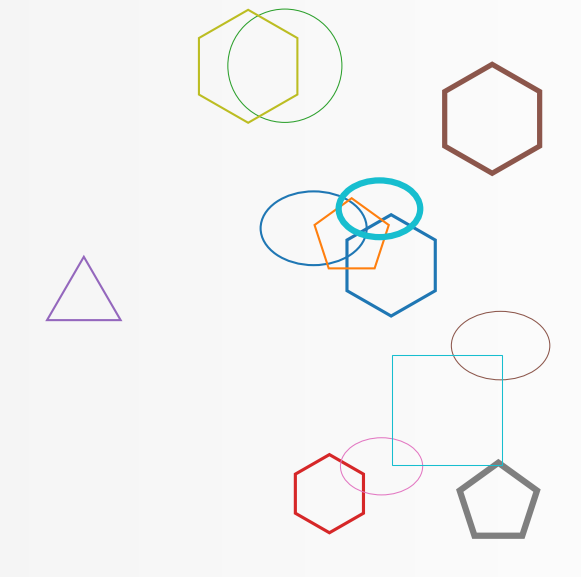[{"shape": "hexagon", "thickness": 1.5, "radius": 0.44, "center": [0.673, 0.54]}, {"shape": "oval", "thickness": 1, "radius": 0.46, "center": [0.54, 0.604]}, {"shape": "pentagon", "thickness": 1, "radius": 0.34, "center": [0.605, 0.589]}, {"shape": "circle", "thickness": 0.5, "radius": 0.49, "center": [0.49, 0.885]}, {"shape": "hexagon", "thickness": 1.5, "radius": 0.34, "center": [0.567, 0.144]}, {"shape": "triangle", "thickness": 1, "radius": 0.37, "center": [0.144, 0.481]}, {"shape": "oval", "thickness": 0.5, "radius": 0.42, "center": [0.861, 0.401]}, {"shape": "hexagon", "thickness": 2.5, "radius": 0.47, "center": [0.847, 0.793]}, {"shape": "oval", "thickness": 0.5, "radius": 0.35, "center": [0.656, 0.192]}, {"shape": "pentagon", "thickness": 3, "radius": 0.35, "center": [0.857, 0.128]}, {"shape": "hexagon", "thickness": 1, "radius": 0.49, "center": [0.427, 0.884]}, {"shape": "oval", "thickness": 3, "radius": 0.35, "center": [0.653, 0.638]}, {"shape": "square", "thickness": 0.5, "radius": 0.47, "center": [0.769, 0.289]}]